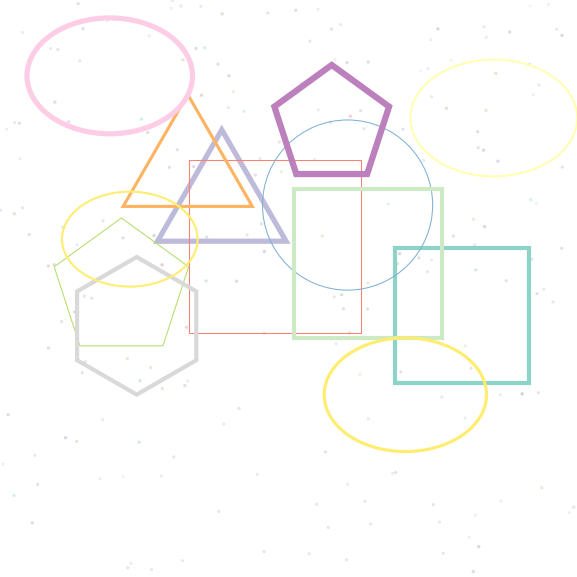[{"shape": "square", "thickness": 2, "radius": 0.58, "center": [0.8, 0.453]}, {"shape": "oval", "thickness": 1, "radius": 0.72, "center": [0.855, 0.795]}, {"shape": "triangle", "thickness": 2.5, "radius": 0.64, "center": [0.384, 0.646]}, {"shape": "square", "thickness": 0.5, "radius": 0.75, "center": [0.476, 0.572]}, {"shape": "circle", "thickness": 0.5, "radius": 0.74, "center": [0.602, 0.644]}, {"shape": "triangle", "thickness": 1.5, "radius": 0.65, "center": [0.325, 0.706]}, {"shape": "pentagon", "thickness": 0.5, "radius": 0.61, "center": [0.21, 0.499]}, {"shape": "oval", "thickness": 2.5, "radius": 0.72, "center": [0.19, 0.868]}, {"shape": "hexagon", "thickness": 2, "radius": 0.6, "center": [0.237, 0.435]}, {"shape": "pentagon", "thickness": 3, "radius": 0.52, "center": [0.574, 0.782]}, {"shape": "square", "thickness": 2, "radius": 0.64, "center": [0.637, 0.543]}, {"shape": "oval", "thickness": 1.5, "radius": 0.7, "center": [0.702, 0.316]}, {"shape": "oval", "thickness": 1, "radius": 0.59, "center": [0.225, 0.585]}]